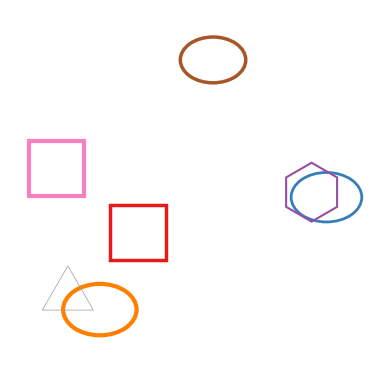[{"shape": "square", "thickness": 2.5, "radius": 0.36, "center": [0.358, 0.396]}, {"shape": "oval", "thickness": 2, "radius": 0.46, "center": [0.848, 0.488]}, {"shape": "hexagon", "thickness": 1.5, "radius": 0.38, "center": [0.809, 0.501]}, {"shape": "oval", "thickness": 3, "radius": 0.48, "center": [0.259, 0.196]}, {"shape": "oval", "thickness": 2.5, "radius": 0.42, "center": [0.553, 0.844]}, {"shape": "square", "thickness": 3, "radius": 0.36, "center": [0.148, 0.561]}, {"shape": "triangle", "thickness": 0.5, "radius": 0.38, "center": [0.176, 0.233]}]